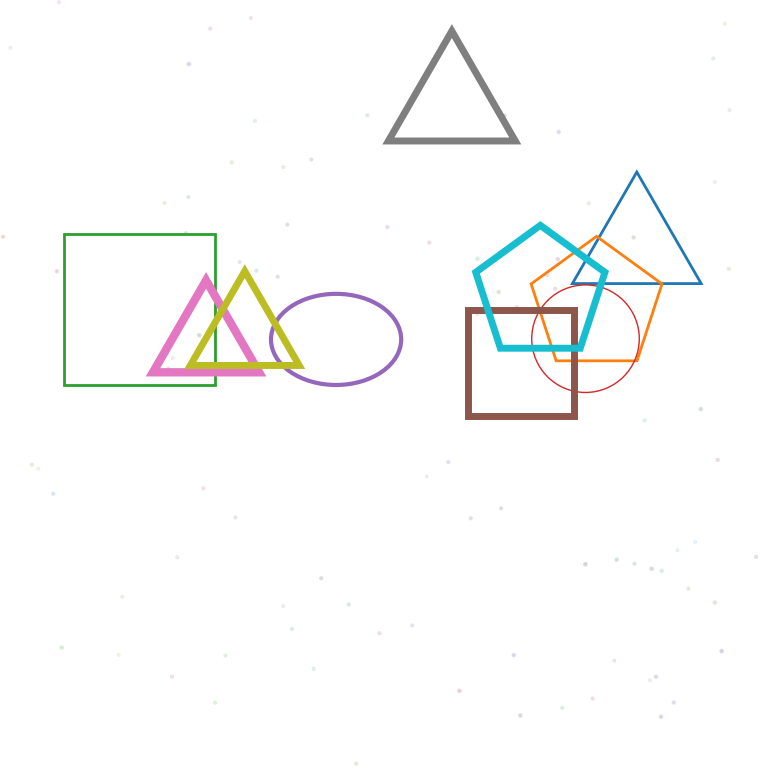[{"shape": "triangle", "thickness": 1, "radius": 0.48, "center": [0.827, 0.68]}, {"shape": "pentagon", "thickness": 1, "radius": 0.45, "center": [0.775, 0.604]}, {"shape": "square", "thickness": 1, "radius": 0.49, "center": [0.181, 0.598]}, {"shape": "circle", "thickness": 0.5, "radius": 0.35, "center": [0.76, 0.56]}, {"shape": "oval", "thickness": 1.5, "radius": 0.42, "center": [0.436, 0.559]}, {"shape": "square", "thickness": 2.5, "radius": 0.34, "center": [0.676, 0.529]}, {"shape": "triangle", "thickness": 3, "radius": 0.4, "center": [0.268, 0.556]}, {"shape": "triangle", "thickness": 2.5, "radius": 0.48, "center": [0.587, 0.864]}, {"shape": "triangle", "thickness": 2.5, "radius": 0.41, "center": [0.318, 0.566]}, {"shape": "pentagon", "thickness": 2.5, "radius": 0.44, "center": [0.702, 0.619]}]